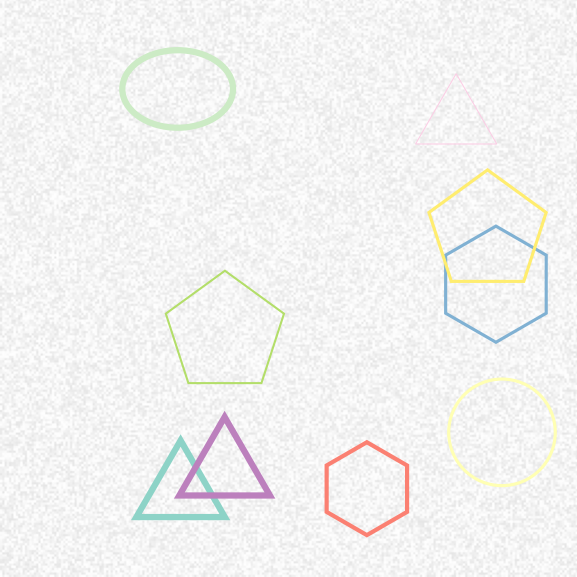[{"shape": "triangle", "thickness": 3, "radius": 0.44, "center": [0.313, 0.148]}, {"shape": "circle", "thickness": 1.5, "radius": 0.46, "center": [0.869, 0.25]}, {"shape": "hexagon", "thickness": 2, "radius": 0.4, "center": [0.635, 0.153]}, {"shape": "hexagon", "thickness": 1.5, "radius": 0.5, "center": [0.859, 0.507]}, {"shape": "pentagon", "thickness": 1, "radius": 0.54, "center": [0.389, 0.423]}, {"shape": "triangle", "thickness": 0.5, "radius": 0.41, "center": [0.79, 0.79]}, {"shape": "triangle", "thickness": 3, "radius": 0.45, "center": [0.389, 0.186]}, {"shape": "oval", "thickness": 3, "radius": 0.48, "center": [0.308, 0.845]}, {"shape": "pentagon", "thickness": 1.5, "radius": 0.53, "center": [0.844, 0.598]}]